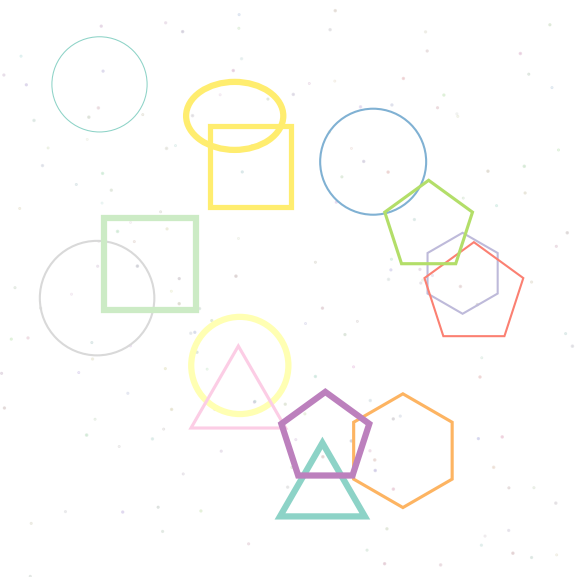[{"shape": "triangle", "thickness": 3, "radius": 0.42, "center": [0.558, 0.147]}, {"shape": "circle", "thickness": 0.5, "radius": 0.41, "center": [0.172, 0.853]}, {"shape": "circle", "thickness": 3, "radius": 0.42, "center": [0.415, 0.366]}, {"shape": "hexagon", "thickness": 1, "radius": 0.35, "center": [0.801, 0.526]}, {"shape": "pentagon", "thickness": 1, "radius": 0.45, "center": [0.821, 0.49]}, {"shape": "circle", "thickness": 1, "radius": 0.46, "center": [0.646, 0.719]}, {"shape": "hexagon", "thickness": 1.5, "radius": 0.49, "center": [0.698, 0.219]}, {"shape": "pentagon", "thickness": 1.5, "radius": 0.4, "center": [0.742, 0.607]}, {"shape": "triangle", "thickness": 1.5, "radius": 0.47, "center": [0.413, 0.305]}, {"shape": "circle", "thickness": 1, "radius": 0.5, "center": [0.168, 0.483]}, {"shape": "pentagon", "thickness": 3, "radius": 0.4, "center": [0.563, 0.24]}, {"shape": "square", "thickness": 3, "radius": 0.4, "center": [0.26, 0.542]}, {"shape": "square", "thickness": 2.5, "radius": 0.35, "center": [0.434, 0.711]}, {"shape": "oval", "thickness": 3, "radius": 0.42, "center": [0.406, 0.798]}]